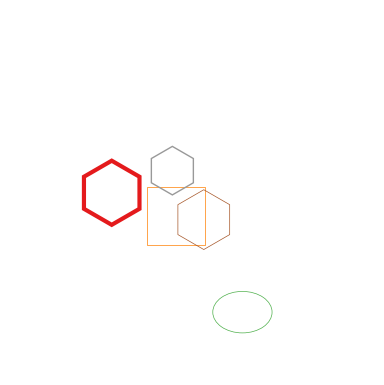[{"shape": "hexagon", "thickness": 3, "radius": 0.42, "center": [0.29, 0.499]}, {"shape": "oval", "thickness": 0.5, "radius": 0.38, "center": [0.63, 0.189]}, {"shape": "square", "thickness": 0.5, "radius": 0.37, "center": [0.458, 0.44]}, {"shape": "hexagon", "thickness": 0.5, "radius": 0.39, "center": [0.529, 0.43]}, {"shape": "hexagon", "thickness": 1, "radius": 0.31, "center": [0.448, 0.557]}]